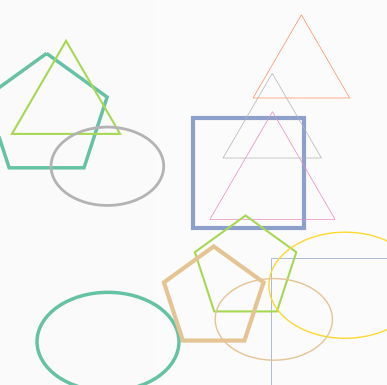[{"shape": "pentagon", "thickness": 2.5, "radius": 0.82, "center": [0.12, 0.697]}, {"shape": "oval", "thickness": 2.5, "radius": 0.92, "center": [0.279, 0.112]}, {"shape": "triangle", "thickness": 0.5, "radius": 0.72, "center": [0.778, 0.817]}, {"shape": "square", "thickness": 0.5, "radius": 0.84, "center": [0.866, 0.162]}, {"shape": "square", "thickness": 3, "radius": 0.72, "center": [0.641, 0.551]}, {"shape": "triangle", "thickness": 0.5, "radius": 0.93, "center": [0.703, 0.523]}, {"shape": "pentagon", "thickness": 1.5, "radius": 0.69, "center": [0.634, 0.302]}, {"shape": "triangle", "thickness": 1.5, "radius": 0.81, "center": [0.17, 0.733]}, {"shape": "oval", "thickness": 1, "radius": 0.98, "center": [0.891, 0.259]}, {"shape": "pentagon", "thickness": 3, "radius": 0.68, "center": [0.552, 0.225]}, {"shape": "oval", "thickness": 1, "radius": 0.76, "center": [0.707, 0.17]}, {"shape": "triangle", "thickness": 0.5, "radius": 0.73, "center": [0.703, 0.663]}, {"shape": "oval", "thickness": 2, "radius": 0.73, "center": [0.277, 0.568]}]